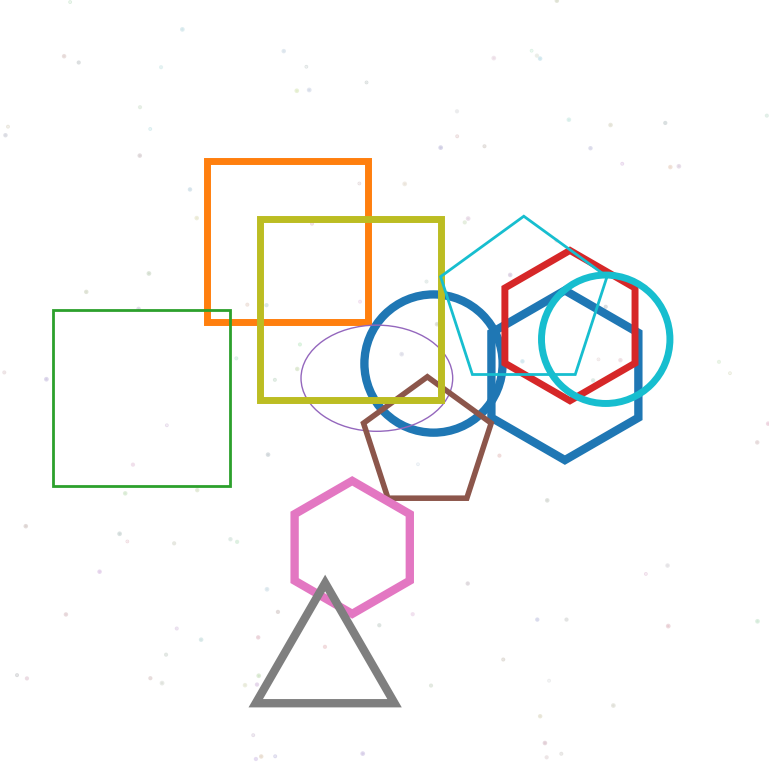[{"shape": "circle", "thickness": 3, "radius": 0.45, "center": [0.563, 0.528]}, {"shape": "hexagon", "thickness": 3, "radius": 0.55, "center": [0.734, 0.513]}, {"shape": "square", "thickness": 2.5, "radius": 0.52, "center": [0.374, 0.687]}, {"shape": "square", "thickness": 1, "radius": 0.57, "center": [0.184, 0.483]}, {"shape": "hexagon", "thickness": 2.5, "radius": 0.49, "center": [0.74, 0.577]}, {"shape": "oval", "thickness": 0.5, "radius": 0.49, "center": [0.489, 0.509]}, {"shape": "pentagon", "thickness": 2, "radius": 0.44, "center": [0.555, 0.423]}, {"shape": "hexagon", "thickness": 3, "radius": 0.43, "center": [0.457, 0.289]}, {"shape": "triangle", "thickness": 3, "radius": 0.52, "center": [0.422, 0.139]}, {"shape": "square", "thickness": 2.5, "radius": 0.59, "center": [0.455, 0.599]}, {"shape": "pentagon", "thickness": 1, "radius": 0.57, "center": [0.68, 0.606]}, {"shape": "circle", "thickness": 2.5, "radius": 0.42, "center": [0.787, 0.559]}]